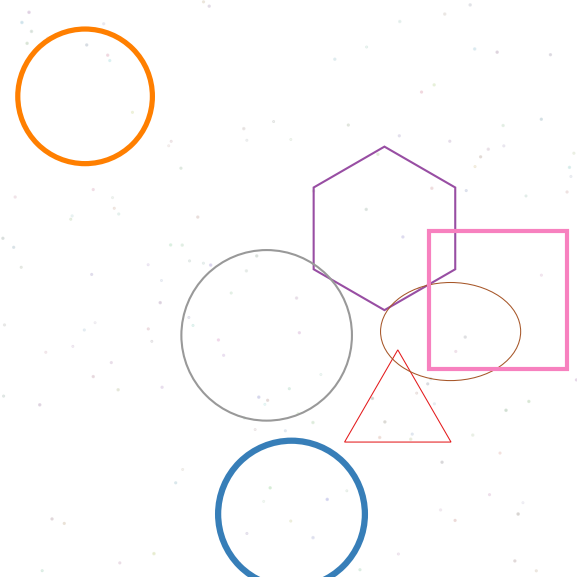[{"shape": "triangle", "thickness": 0.5, "radius": 0.53, "center": [0.689, 0.287]}, {"shape": "circle", "thickness": 3, "radius": 0.64, "center": [0.505, 0.109]}, {"shape": "hexagon", "thickness": 1, "radius": 0.71, "center": [0.666, 0.604]}, {"shape": "circle", "thickness": 2.5, "radius": 0.58, "center": [0.147, 0.832]}, {"shape": "oval", "thickness": 0.5, "radius": 0.61, "center": [0.78, 0.425]}, {"shape": "square", "thickness": 2, "radius": 0.6, "center": [0.862, 0.48]}, {"shape": "circle", "thickness": 1, "radius": 0.74, "center": [0.462, 0.418]}]